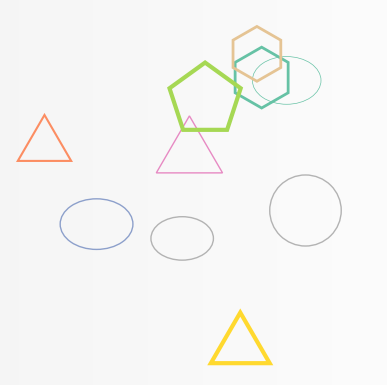[{"shape": "hexagon", "thickness": 2, "radius": 0.39, "center": [0.675, 0.798]}, {"shape": "oval", "thickness": 0.5, "radius": 0.44, "center": [0.74, 0.791]}, {"shape": "triangle", "thickness": 1.5, "radius": 0.4, "center": [0.115, 0.622]}, {"shape": "oval", "thickness": 1, "radius": 0.47, "center": [0.249, 0.418]}, {"shape": "triangle", "thickness": 1, "radius": 0.49, "center": [0.489, 0.6]}, {"shape": "pentagon", "thickness": 3, "radius": 0.48, "center": [0.529, 0.741]}, {"shape": "triangle", "thickness": 3, "radius": 0.44, "center": [0.62, 0.1]}, {"shape": "hexagon", "thickness": 2, "radius": 0.36, "center": [0.663, 0.86]}, {"shape": "oval", "thickness": 1, "radius": 0.4, "center": [0.47, 0.381]}, {"shape": "circle", "thickness": 1, "radius": 0.46, "center": [0.788, 0.453]}]